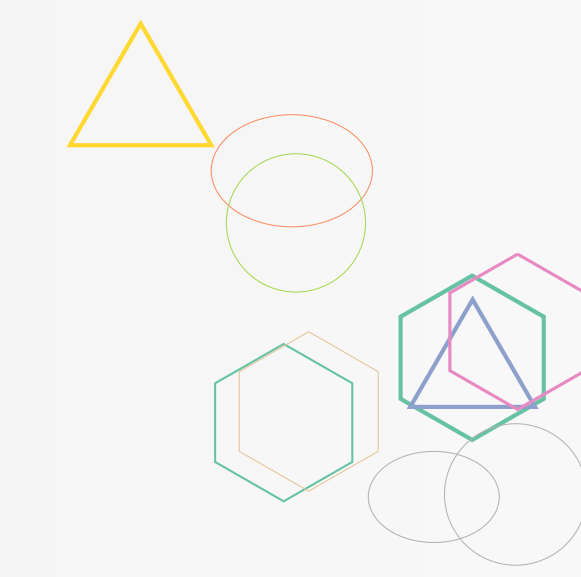[{"shape": "hexagon", "thickness": 2, "radius": 0.71, "center": [0.812, 0.38]}, {"shape": "hexagon", "thickness": 1, "radius": 0.68, "center": [0.488, 0.267]}, {"shape": "oval", "thickness": 0.5, "radius": 0.69, "center": [0.502, 0.703]}, {"shape": "triangle", "thickness": 2, "radius": 0.62, "center": [0.813, 0.357]}, {"shape": "hexagon", "thickness": 1.5, "radius": 0.67, "center": [0.89, 0.425]}, {"shape": "circle", "thickness": 0.5, "radius": 0.6, "center": [0.509, 0.613]}, {"shape": "triangle", "thickness": 2, "radius": 0.7, "center": [0.242, 0.818]}, {"shape": "hexagon", "thickness": 0.5, "radius": 0.69, "center": [0.531, 0.287]}, {"shape": "circle", "thickness": 0.5, "radius": 0.61, "center": [0.887, 0.143]}, {"shape": "oval", "thickness": 0.5, "radius": 0.56, "center": [0.746, 0.139]}]